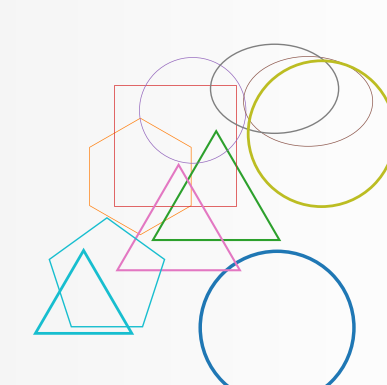[{"shape": "circle", "thickness": 2.5, "radius": 0.99, "center": [0.715, 0.149]}, {"shape": "hexagon", "thickness": 0.5, "radius": 0.76, "center": [0.362, 0.542]}, {"shape": "triangle", "thickness": 1.5, "radius": 0.94, "center": [0.558, 0.471]}, {"shape": "square", "thickness": 0.5, "radius": 0.78, "center": [0.452, 0.622]}, {"shape": "circle", "thickness": 0.5, "radius": 0.69, "center": [0.497, 0.713]}, {"shape": "oval", "thickness": 0.5, "radius": 0.83, "center": [0.795, 0.737]}, {"shape": "triangle", "thickness": 1.5, "radius": 0.91, "center": [0.461, 0.389]}, {"shape": "oval", "thickness": 1, "radius": 0.83, "center": [0.709, 0.769]}, {"shape": "circle", "thickness": 2, "radius": 0.95, "center": [0.83, 0.653]}, {"shape": "triangle", "thickness": 2, "radius": 0.72, "center": [0.216, 0.206]}, {"shape": "pentagon", "thickness": 1, "radius": 0.78, "center": [0.276, 0.278]}]